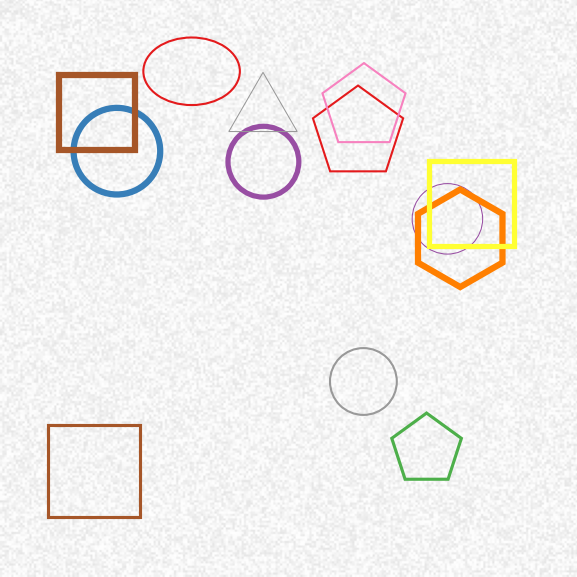[{"shape": "oval", "thickness": 1, "radius": 0.42, "center": [0.332, 0.876]}, {"shape": "pentagon", "thickness": 1, "radius": 0.41, "center": [0.62, 0.769]}, {"shape": "circle", "thickness": 3, "radius": 0.37, "center": [0.202, 0.737]}, {"shape": "pentagon", "thickness": 1.5, "radius": 0.32, "center": [0.739, 0.221]}, {"shape": "circle", "thickness": 2.5, "radius": 0.31, "center": [0.456, 0.719]}, {"shape": "circle", "thickness": 0.5, "radius": 0.31, "center": [0.775, 0.62]}, {"shape": "hexagon", "thickness": 3, "radius": 0.42, "center": [0.797, 0.587]}, {"shape": "square", "thickness": 2.5, "radius": 0.37, "center": [0.816, 0.647]}, {"shape": "square", "thickness": 1.5, "radius": 0.4, "center": [0.163, 0.183]}, {"shape": "square", "thickness": 3, "radius": 0.33, "center": [0.168, 0.805]}, {"shape": "pentagon", "thickness": 1, "radius": 0.38, "center": [0.63, 0.814]}, {"shape": "triangle", "thickness": 0.5, "radius": 0.34, "center": [0.455, 0.806]}, {"shape": "circle", "thickness": 1, "radius": 0.29, "center": [0.629, 0.339]}]